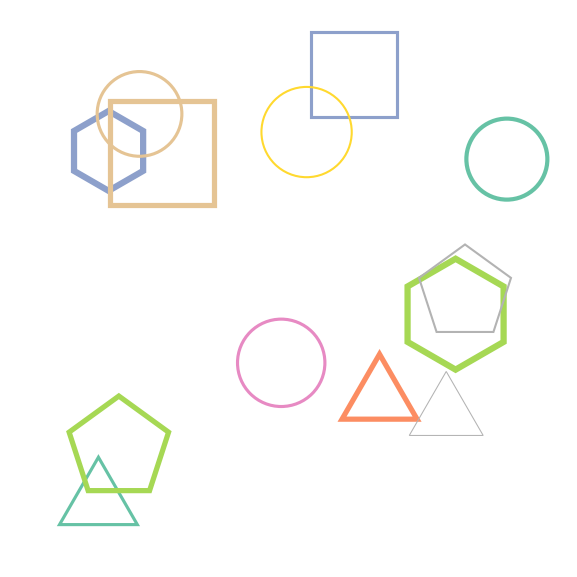[{"shape": "circle", "thickness": 2, "radius": 0.35, "center": [0.878, 0.724]}, {"shape": "triangle", "thickness": 1.5, "radius": 0.39, "center": [0.17, 0.13]}, {"shape": "triangle", "thickness": 2.5, "radius": 0.38, "center": [0.657, 0.311]}, {"shape": "square", "thickness": 1.5, "radius": 0.37, "center": [0.613, 0.87]}, {"shape": "hexagon", "thickness": 3, "radius": 0.35, "center": [0.188, 0.738]}, {"shape": "circle", "thickness": 1.5, "radius": 0.38, "center": [0.487, 0.371]}, {"shape": "hexagon", "thickness": 3, "radius": 0.48, "center": [0.789, 0.455]}, {"shape": "pentagon", "thickness": 2.5, "radius": 0.45, "center": [0.206, 0.223]}, {"shape": "circle", "thickness": 1, "radius": 0.39, "center": [0.531, 0.77]}, {"shape": "square", "thickness": 2.5, "radius": 0.45, "center": [0.281, 0.735]}, {"shape": "circle", "thickness": 1.5, "radius": 0.37, "center": [0.242, 0.802]}, {"shape": "pentagon", "thickness": 1, "radius": 0.42, "center": [0.805, 0.492]}, {"shape": "triangle", "thickness": 0.5, "radius": 0.37, "center": [0.773, 0.282]}]